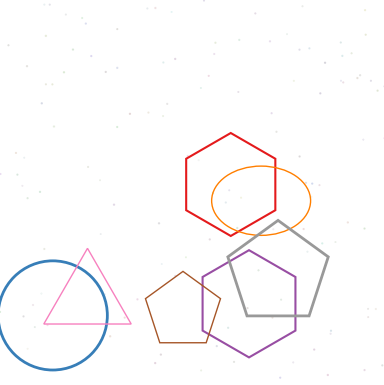[{"shape": "hexagon", "thickness": 1.5, "radius": 0.67, "center": [0.599, 0.521]}, {"shape": "circle", "thickness": 2, "radius": 0.71, "center": [0.137, 0.181]}, {"shape": "hexagon", "thickness": 1.5, "radius": 0.7, "center": [0.647, 0.211]}, {"shape": "oval", "thickness": 1, "radius": 0.64, "center": [0.678, 0.479]}, {"shape": "pentagon", "thickness": 1, "radius": 0.51, "center": [0.475, 0.193]}, {"shape": "triangle", "thickness": 1, "radius": 0.66, "center": [0.227, 0.224]}, {"shape": "pentagon", "thickness": 2, "radius": 0.69, "center": [0.722, 0.29]}]